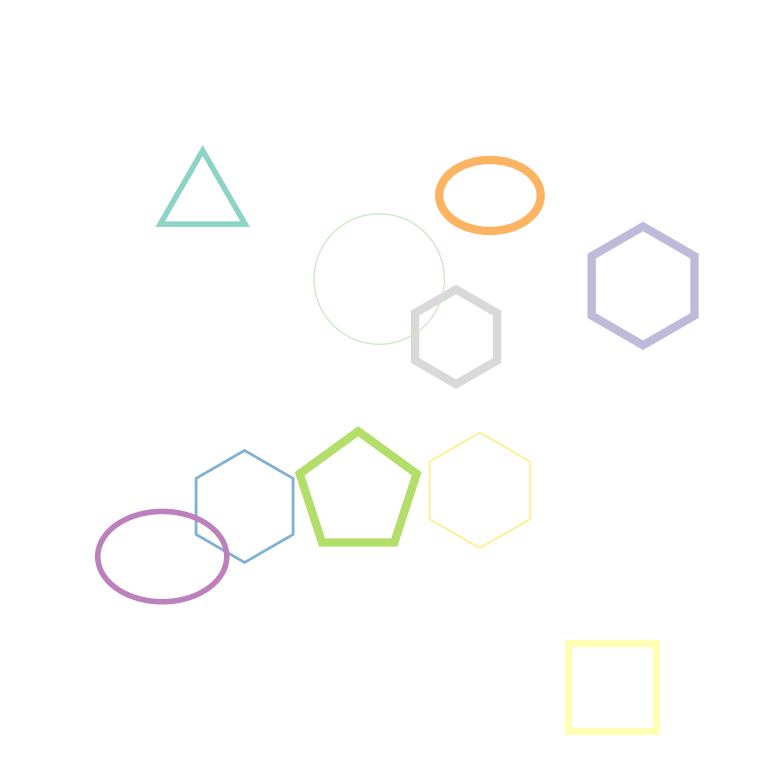[{"shape": "triangle", "thickness": 2, "radius": 0.32, "center": [0.263, 0.741]}, {"shape": "square", "thickness": 2.5, "radius": 0.29, "center": [0.795, 0.108]}, {"shape": "hexagon", "thickness": 3, "radius": 0.39, "center": [0.835, 0.629]}, {"shape": "hexagon", "thickness": 1, "radius": 0.36, "center": [0.318, 0.342]}, {"shape": "oval", "thickness": 3, "radius": 0.33, "center": [0.636, 0.746]}, {"shape": "pentagon", "thickness": 3, "radius": 0.4, "center": [0.465, 0.36]}, {"shape": "hexagon", "thickness": 3, "radius": 0.31, "center": [0.592, 0.563]}, {"shape": "oval", "thickness": 2, "radius": 0.42, "center": [0.211, 0.277]}, {"shape": "circle", "thickness": 0.5, "radius": 0.42, "center": [0.493, 0.638]}, {"shape": "hexagon", "thickness": 0.5, "radius": 0.38, "center": [0.623, 0.363]}]